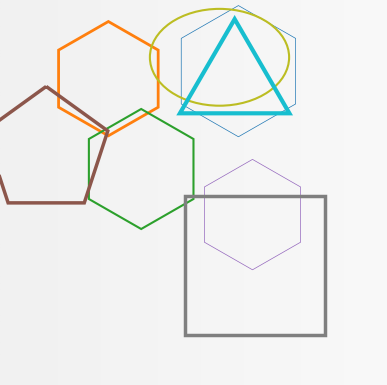[{"shape": "hexagon", "thickness": 0.5, "radius": 0.85, "center": [0.615, 0.815]}, {"shape": "hexagon", "thickness": 2, "radius": 0.74, "center": [0.28, 0.796]}, {"shape": "hexagon", "thickness": 1.5, "radius": 0.78, "center": [0.364, 0.561]}, {"shape": "hexagon", "thickness": 0.5, "radius": 0.72, "center": [0.652, 0.443]}, {"shape": "pentagon", "thickness": 2.5, "radius": 0.84, "center": [0.119, 0.608]}, {"shape": "square", "thickness": 2.5, "radius": 0.91, "center": [0.657, 0.31]}, {"shape": "oval", "thickness": 1.5, "radius": 0.9, "center": [0.566, 0.851]}, {"shape": "triangle", "thickness": 3, "radius": 0.82, "center": [0.606, 0.787]}]